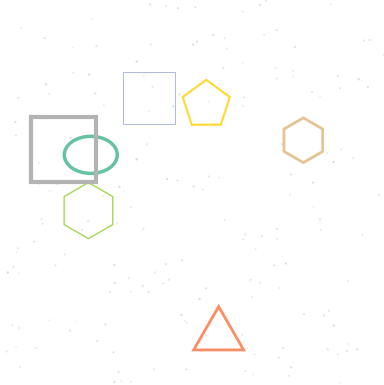[{"shape": "oval", "thickness": 2.5, "radius": 0.34, "center": [0.236, 0.598]}, {"shape": "triangle", "thickness": 2, "radius": 0.37, "center": [0.568, 0.129]}, {"shape": "square", "thickness": 0.5, "radius": 0.34, "center": [0.387, 0.745]}, {"shape": "hexagon", "thickness": 1, "radius": 0.36, "center": [0.23, 0.453]}, {"shape": "pentagon", "thickness": 1.5, "radius": 0.32, "center": [0.536, 0.728]}, {"shape": "hexagon", "thickness": 2, "radius": 0.29, "center": [0.788, 0.636]}, {"shape": "square", "thickness": 3, "radius": 0.42, "center": [0.165, 0.612]}]